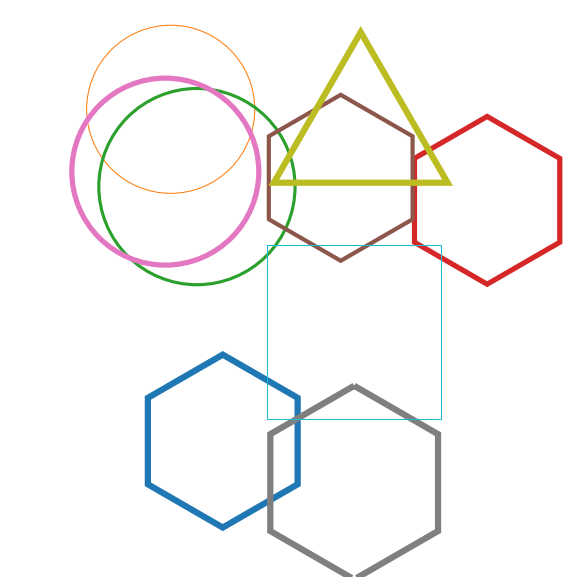[{"shape": "hexagon", "thickness": 3, "radius": 0.75, "center": [0.386, 0.235]}, {"shape": "circle", "thickness": 0.5, "radius": 0.73, "center": [0.296, 0.81]}, {"shape": "circle", "thickness": 1.5, "radius": 0.85, "center": [0.341, 0.676]}, {"shape": "hexagon", "thickness": 2.5, "radius": 0.73, "center": [0.844, 0.652]}, {"shape": "hexagon", "thickness": 2, "radius": 0.72, "center": [0.59, 0.691]}, {"shape": "circle", "thickness": 2.5, "radius": 0.81, "center": [0.286, 0.702]}, {"shape": "hexagon", "thickness": 3, "radius": 0.84, "center": [0.613, 0.163]}, {"shape": "triangle", "thickness": 3, "radius": 0.87, "center": [0.625, 0.77]}, {"shape": "square", "thickness": 0.5, "radius": 0.75, "center": [0.613, 0.424]}]